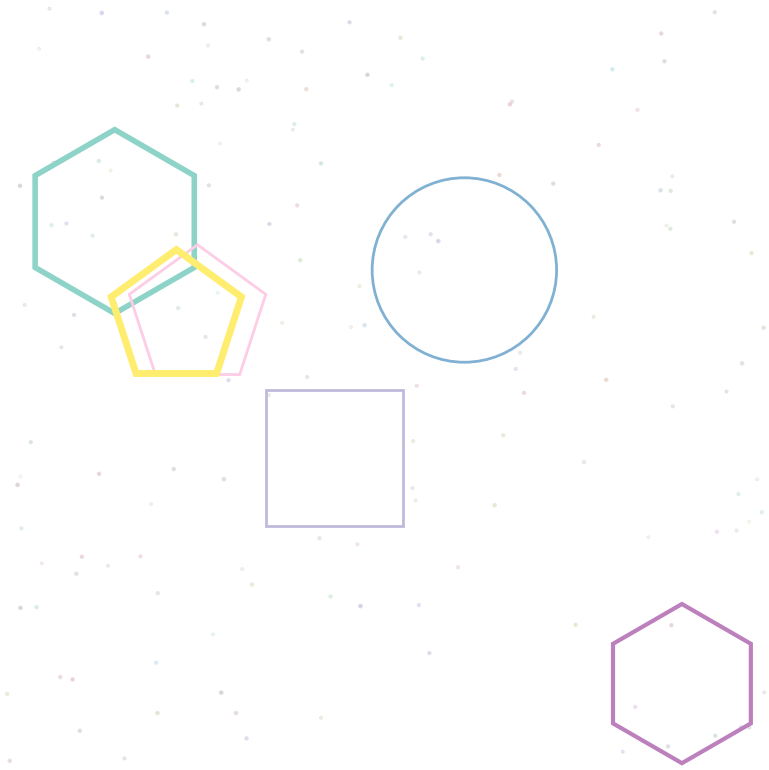[{"shape": "hexagon", "thickness": 2, "radius": 0.6, "center": [0.149, 0.712]}, {"shape": "square", "thickness": 1, "radius": 0.44, "center": [0.434, 0.405]}, {"shape": "circle", "thickness": 1, "radius": 0.6, "center": [0.603, 0.649]}, {"shape": "pentagon", "thickness": 1, "radius": 0.47, "center": [0.257, 0.589]}, {"shape": "hexagon", "thickness": 1.5, "radius": 0.52, "center": [0.886, 0.112]}, {"shape": "pentagon", "thickness": 2.5, "radius": 0.44, "center": [0.229, 0.587]}]